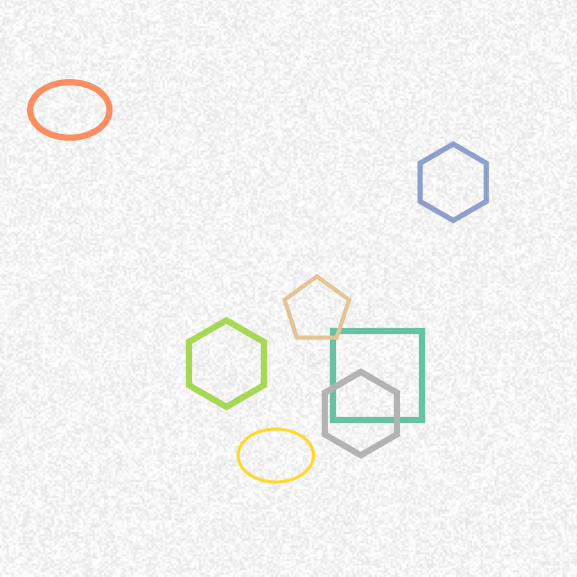[{"shape": "square", "thickness": 3, "radius": 0.39, "center": [0.654, 0.349]}, {"shape": "oval", "thickness": 3, "radius": 0.34, "center": [0.121, 0.809]}, {"shape": "hexagon", "thickness": 2.5, "radius": 0.33, "center": [0.785, 0.683]}, {"shape": "hexagon", "thickness": 3, "radius": 0.37, "center": [0.392, 0.37]}, {"shape": "oval", "thickness": 1.5, "radius": 0.33, "center": [0.478, 0.21]}, {"shape": "pentagon", "thickness": 2, "radius": 0.29, "center": [0.549, 0.462]}, {"shape": "hexagon", "thickness": 3, "radius": 0.36, "center": [0.625, 0.283]}]